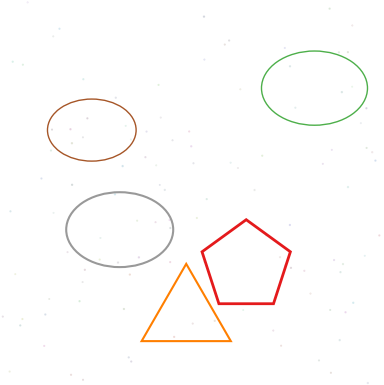[{"shape": "pentagon", "thickness": 2, "radius": 0.6, "center": [0.639, 0.309]}, {"shape": "oval", "thickness": 1, "radius": 0.69, "center": [0.817, 0.771]}, {"shape": "triangle", "thickness": 1.5, "radius": 0.67, "center": [0.484, 0.181]}, {"shape": "oval", "thickness": 1, "radius": 0.58, "center": [0.238, 0.662]}, {"shape": "oval", "thickness": 1.5, "radius": 0.69, "center": [0.311, 0.403]}]